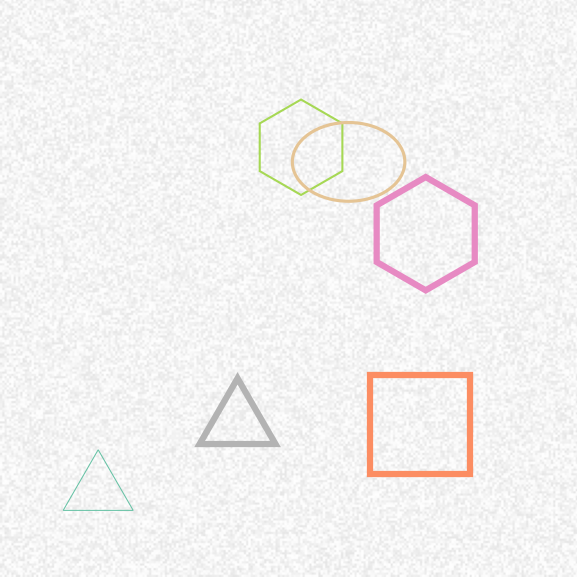[{"shape": "triangle", "thickness": 0.5, "radius": 0.35, "center": [0.17, 0.15]}, {"shape": "square", "thickness": 3, "radius": 0.43, "center": [0.728, 0.264]}, {"shape": "hexagon", "thickness": 3, "radius": 0.49, "center": [0.737, 0.594]}, {"shape": "hexagon", "thickness": 1, "radius": 0.41, "center": [0.521, 0.744]}, {"shape": "oval", "thickness": 1.5, "radius": 0.49, "center": [0.604, 0.719]}, {"shape": "triangle", "thickness": 3, "radius": 0.38, "center": [0.411, 0.268]}]